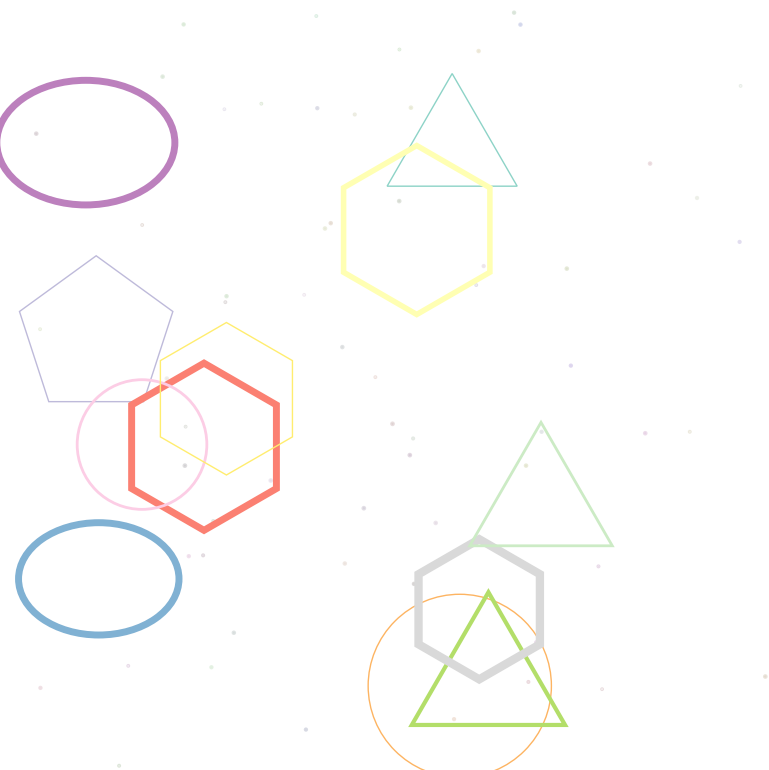[{"shape": "triangle", "thickness": 0.5, "radius": 0.49, "center": [0.587, 0.807]}, {"shape": "hexagon", "thickness": 2, "radius": 0.55, "center": [0.541, 0.701]}, {"shape": "pentagon", "thickness": 0.5, "radius": 0.52, "center": [0.125, 0.563]}, {"shape": "hexagon", "thickness": 2.5, "radius": 0.54, "center": [0.265, 0.42]}, {"shape": "oval", "thickness": 2.5, "radius": 0.52, "center": [0.128, 0.248]}, {"shape": "circle", "thickness": 0.5, "radius": 0.59, "center": [0.597, 0.109]}, {"shape": "triangle", "thickness": 1.5, "radius": 0.57, "center": [0.634, 0.116]}, {"shape": "circle", "thickness": 1, "radius": 0.42, "center": [0.184, 0.423]}, {"shape": "hexagon", "thickness": 3, "radius": 0.46, "center": [0.622, 0.209]}, {"shape": "oval", "thickness": 2.5, "radius": 0.58, "center": [0.111, 0.815]}, {"shape": "triangle", "thickness": 1, "radius": 0.53, "center": [0.703, 0.345]}, {"shape": "hexagon", "thickness": 0.5, "radius": 0.5, "center": [0.294, 0.482]}]